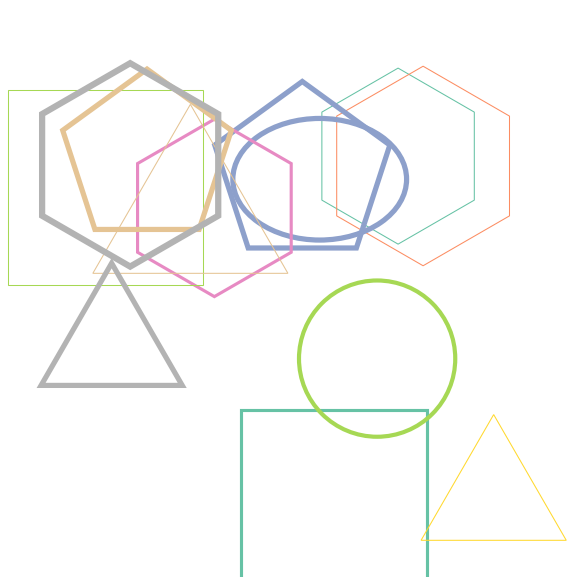[{"shape": "square", "thickness": 1.5, "radius": 0.81, "center": [0.578, 0.128]}, {"shape": "hexagon", "thickness": 0.5, "radius": 0.76, "center": [0.689, 0.729]}, {"shape": "hexagon", "thickness": 0.5, "radius": 0.86, "center": [0.733, 0.712]}, {"shape": "oval", "thickness": 2.5, "radius": 0.75, "center": [0.554, 0.689]}, {"shape": "pentagon", "thickness": 2.5, "radius": 0.8, "center": [0.523, 0.699]}, {"shape": "hexagon", "thickness": 1.5, "radius": 0.77, "center": [0.371, 0.639]}, {"shape": "circle", "thickness": 2, "radius": 0.68, "center": [0.653, 0.378]}, {"shape": "square", "thickness": 0.5, "radius": 0.84, "center": [0.182, 0.674]}, {"shape": "triangle", "thickness": 0.5, "radius": 0.73, "center": [0.855, 0.136]}, {"shape": "pentagon", "thickness": 2.5, "radius": 0.77, "center": [0.255, 0.726]}, {"shape": "triangle", "thickness": 0.5, "radius": 0.98, "center": [0.33, 0.623]}, {"shape": "hexagon", "thickness": 3, "radius": 0.88, "center": [0.225, 0.714]}, {"shape": "triangle", "thickness": 2.5, "radius": 0.71, "center": [0.193, 0.402]}]